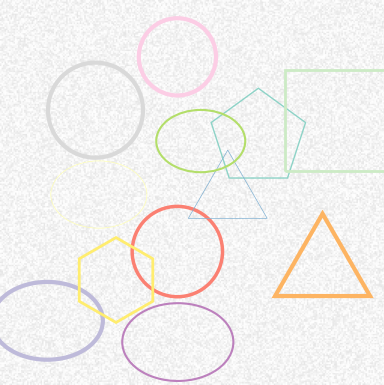[{"shape": "pentagon", "thickness": 1, "radius": 0.64, "center": [0.671, 0.642]}, {"shape": "oval", "thickness": 0.5, "radius": 0.62, "center": [0.257, 0.495]}, {"shape": "oval", "thickness": 3, "radius": 0.72, "center": [0.123, 0.167]}, {"shape": "circle", "thickness": 2.5, "radius": 0.59, "center": [0.461, 0.347]}, {"shape": "triangle", "thickness": 0.5, "radius": 0.59, "center": [0.592, 0.492]}, {"shape": "triangle", "thickness": 3, "radius": 0.71, "center": [0.838, 0.302]}, {"shape": "oval", "thickness": 1.5, "radius": 0.58, "center": [0.521, 0.634]}, {"shape": "circle", "thickness": 3, "radius": 0.5, "center": [0.461, 0.852]}, {"shape": "circle", "thickness": 3, "radius": 0.62, "center": [0.248, 0.714]}, {"shape": "oval", "thickness": 1.5, "radius": 0.72, "center": [0.462, 0.111]}, {"shape": "square", "thickness": 2, "radius": 0.65, "center": [0.872, 0.687]}, {"shape": "hexagon", "thickness": 2, "radius": 0.55, "center": [0.301, 0.273]}]